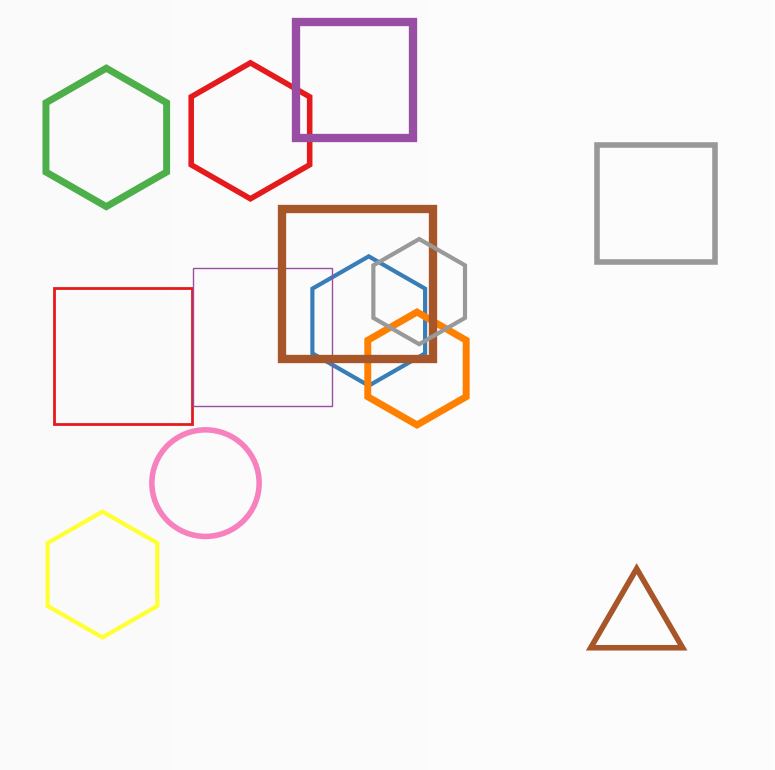[{"shape": "hexagon", "thickness": 2, "radius": 0.44, "center": [0.323, 0.83]}, {"shape": "square", "thickness": 1, "radius": 0.44, "center": [0.159, 0.537]}, {"shape": "hexagon", "thickness": 1.5, "radius": 0.42, "center": [0.476, 0.583]}, {"shape": "hexagon", "thickness": 2.5, "radius": 0.45, "center": [0.137, 0.822]}, {"shape": "square", "thickness": 3, "radius": 0.38, "center": [0.457, 0.896]}, {"shape": "square", "thickness": 0.5, "radius": 0.45, "center": [0.339, 0.562]}, {"shape": "hexagon", "thickness": 2.5, "radius": 0.37, "center": [0.538, 0.521]}, {"shape": "hexagon", "thickness": 1.5, "radius": 0.41, "center": [0.132, 0.254]}, {"shape": "square", "thickness": 3, "radius": 0.49, "center": [0.461, 0.631]}, {"shape": "triangle", "thickness": 2, "radius": 0.34, "center": [0.821, 0.193]}, {"shape": "circle", "thickness": 2, "radius": 0.35, "center": [0.265, 0.373]}, {"shape": "hexagon", "thickness": 1.5, "radius": 0.34, "center": [0.541, 0.621]}, {"shape": "square", "thickness": 2, "radius": 0.38, "center": [0.847, 0.735]}]